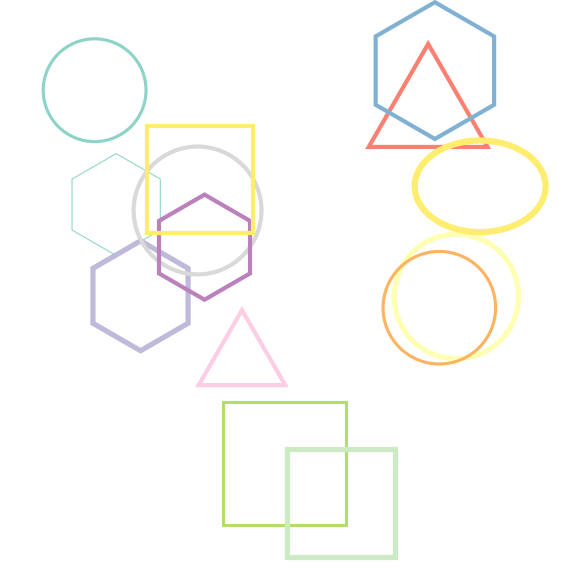[{"shape": "circle", "thickness": 1.5, "radius": 0.45, "center": [0.164, 0.843]}, {"shape": "hexagon", "thickness": 0.5, "radius": 0.44, "center": [0.201, 0.645]}, {"shape": "circle", "thickness": 2.5, "radius": 0.54, "center": [0.79, 0.486]}, {"shape": "hexagon", "thickness": 2.5, "radius": 0.48, "center": [0.243, 0.487]}, {"shape": "triangle", "thickness": 2, "radius": 0.59, "center": [0.741, 0.804]}, {"shape": "hexagon", "thickness": 2, "radius": 0.59, "center": [0.753, 0.877]}, {"shape": "circle", "thickness": 1.5, "radius": 0.49, "center": [0.761, 0.466]}, {"shape": "square", "thickness": 1.5, "radius": 0.53, "center": [0.493, 0.196]}, {"shape": "triangle", "thickness": 2, "radius": 0.43, "center": [0.419, 0.376]}, {"shape": "circle", "thickness": 2, "radius": 0.55, "center": [0.342, 0.635]}, {"shape": "hexagon", "thickness": 2, "radius": 0.45, "center": [0.354, 0.571]}, {"shape": "square", "thickness": 2.5, "radius": 0.47, "center": [0.591, 0.128]}, {"shape": "oval", "thickness": 3, "radius": 0.57, "center": [0.831, 0.677]}, {"shape": "square", "thickness": 2, "radius": 0.46, "center": [0.346, 0.688]}]